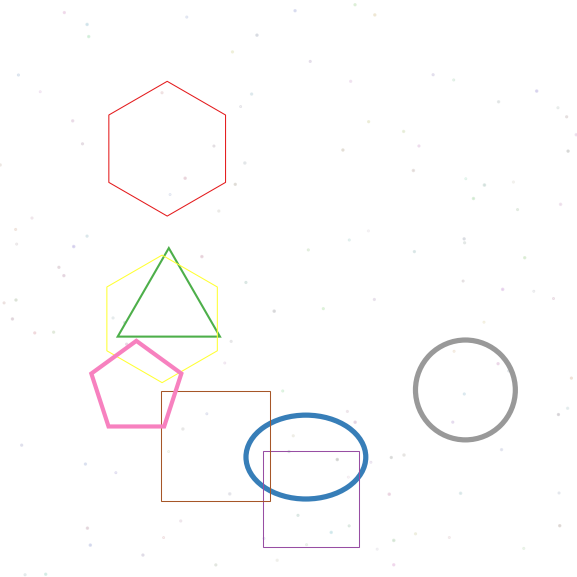[{"shape": "hexagon", "thickness": 0.5, "radius": 0.58, "center": [0.29, 0.742]}, {"shape": "oval", "thickness": 2.5, "radius": 0.52, "center": [0.53, 0.208]}, {"shape": "triangle", "thickness": 1, "radius": 0.51, "center": [0.292, 0.467]}, {"shape": "square", "thickness": 0.5, "radius": 0.42, "center": [0.538, 0.135]}, {"shape": "hexagon", "thickness": 0.5, "radius": 0.55, "center": [0.281, 0.447]}, {"shape": "square", "thickness": 0.5, "radius": 0.47, "center": [0.373, 0.227]}, {"shape": "pentagon", "thickness": 2, "radius": 0.41, "center": [0.236, 0.327]}, {"shape": "circle", "thickness": 2.5, "radius": 0.43, "center": [0.806, 0.324]}]